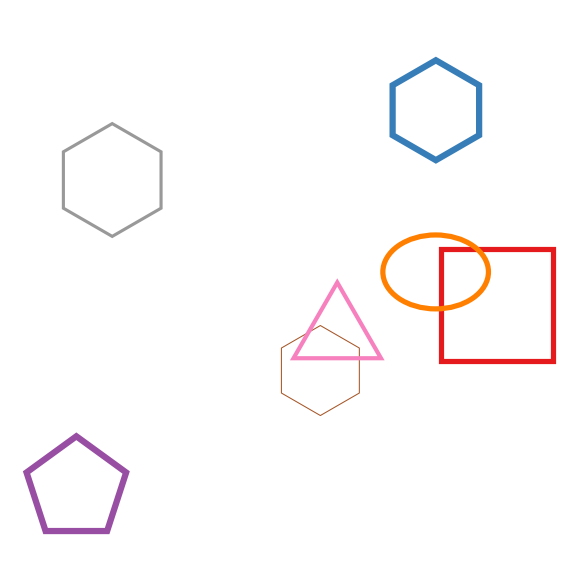[{"shape": "square", "thickness": 2.5, "radius": 0.48, "center": [0.861, 0.471]}, {"shape": "hexagon", "thickness": 3, "radius": 0.43, "center": [0.755, 0.808]}, {"shape": "pentagon", "thickness": 3, "radius": 0.45, "center": [0.132, 0.153]}, {"shape": "oval", "thickness": 2.5, "radius": 0.46, "center": [0.754, 0.528]}, {"shape": "hexagon", "thickness": 0.5, "radius": 0.39, "center": [0.555, 0.358]}, {"shape": "triangle", "thickness": 2, "radius": 0.44, "center": [0.584, 0.423]}, {"shape": "hexagon", "thickness": 1.5, "radius": 0.49, "center": [0.194, 0.687]}]